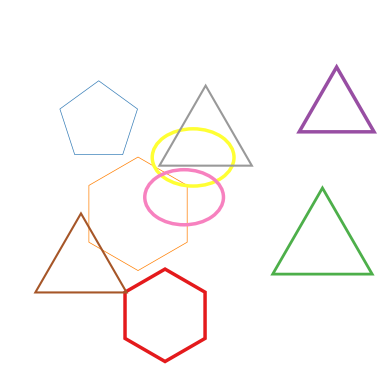[{"shape": "hexagon", "thickness": 2.5, "radius": 0.6, "center": [0.429, 0.181]}, {"shape": "pentagon", "thickness": 0.5, "radius": 0.53, "center": [0.256, 0.684]}, {"shape": "triangle", "thickness": 2, "radius": 0.75, "center": [0.838, 0.363]}, {"shape": "triangle", "thickness": 2.5, "radius": 0.56, "center": [0.874, 0.714]}, {"shape": "hexagon", "thickness": 0.5, "radius": 0.74, "center": [0.359, 0.445]}, {"shape": "oval", "thickness": 2.5, "radius": 0.53, "center": [0.502, 0.591]}, {"shape": "triangle", "thickness": 1.5, "radius": 0.68, "center": [0.21, 0.309]}, {"shape": "oval", "thickness": 2.5, "radius": 0.51, "center": [0.478, 0.488]}, {"shape": "triangle", "thickness": 1.5, "radius": 0.69, "center": [0.534, 0.639]}]